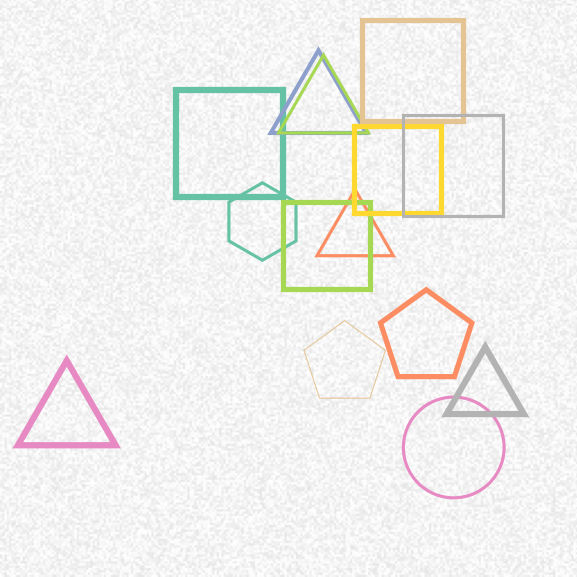[{"shape": "square", "thickness": 3, "radius": 0.46, "center": [0.397, 0.751]}, {"shape": "hexagon", "thickness": 1.5, "radius": 0.34, "center": [0.454, 0.616]}, {"shape": "triangle", "thickness": 1.5, "radius": 0.38, "center": [0.615, 0.594]}, {"shape": "pentagon", "thickness": 2.5, "radius": 0.42, "center": [0.738, 0.414]}, {"shape": "triangle", "thickness": 2, "radius": 0.48, "center": [0.551, 0.817]}, {"shape": "circle", "thickness": 1.5, "radius": 0.44, "center": [0.786, 0.224]}, {"shape": "triangle", "thickness": 3, "radius": 0.49, "center": [0.116, 0.277]}, {"shape": "triangle", "thickness": 1.5, "radius": 0.45, "center": [0.56, 0.814]}, {"shape": "square", "thickness": 2.5, "radius": 0.38, "center": [0.566, 0.574]}, {"shape": "square", "thickness": 2.5, "radius": 0.38, "center": [0.689, 0.706]}, {"shape": "pentagon", "thickness": 0.5, "radius": 0.37, "center": [0.597, 0.37]}, {"shape": "square", "thickness": 2.5, "radius": 0.44, "center": [0.715, 0.877]}, {"shape": "triangle", "thickness": 3, "radius": 0.39, "center": [0.84, 0.321]}, {"shape": "square", "thickness": 1.5, "radius": 0.43, "center": [0.785, 0.713]}]